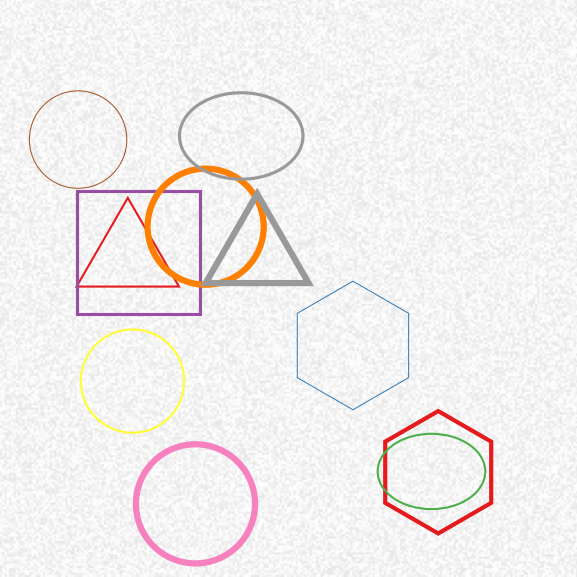[{"shape": "triangle", "thickness": 1, "radius": 0.51, "center": [0.221, 0.554]}, {"shape": "hexagon", "thickness": 2, "radius": 0.53, "center": [0.759, 0.181]}, {"shape": "hexagon", "thickness": 0.5, "radius": 0.56, "center": [0.611, 0.401]}, {"shape": "oval", "thickness": 1, "radius": 0.47, "center": [0.747, 0.183]}, {"shape": "square", "thickness": 1.5, "radius": 0.53, "center": [0.24, 0.562]}, {"shape": "circle", "thickness": 3, "radius": 0.5, "center": [0.356, 0.607]}, {"shape": "circle", "thickness": 1, "radius": 0.45, "center": [0.229, 0.339]}, {"shape": "circle", "thickness": 0.5, "radius": 0.42, "center": [0.135, 0.757]}, {"shape": "circle", "thickness": 3, "radius": 0.52, "center": [0.338, 0.127]}, {"shape": "triangle", "thickness": 3, "radius": 0.51, "center": [0.445, 0.56]}, {"shape": "oval", "thickness": 1.5, "radius": 0.53, "center": [0.418, 0.764]}]